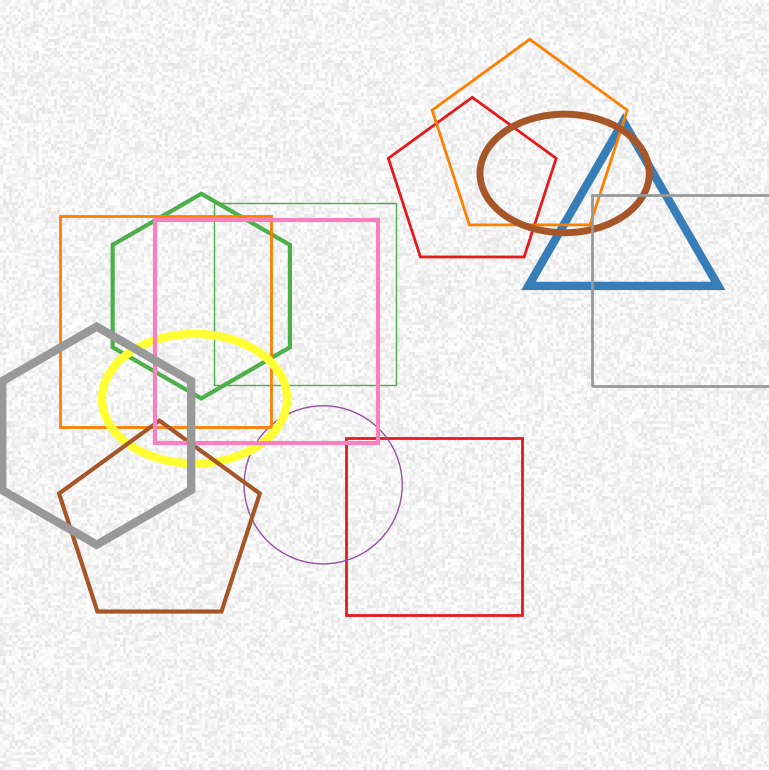[{"shape": "pentagon", "thickness": 1, "radius": 0.57, "center": [0.613, 0.759]}, {"shape": "square", "thickness": 1, "radius": 0.57, "center": [0.563, 0.316]}, {"shape": "triangle", "thickness": 3, "radius": 0.71, "center": [0.81, 0.7]}, {"shape": "hexagon", "thickness": 1.5, "radius": 0.66, "center": [0.261, 0.615]}, {"shape": "square", "thickness": 0.5, "radius": 0.59, "center": [0.396, 0.618]}, {"shape": "circle", "thickness": 0.5, "radius": 0.51, "center": [0.42, 0.37]}, {"shape": "pentagon", "thickness": 1, "radius": 0.67, "center": [0.688, 0.816]}, {"shape": "square", "thickness": 1, "radius": 0.68, "center": [0.216, 0.582]}, {"shape": "oval", "thickness": 3, "radius": 0.6, "center": [0.253, 0.482]}, {"shape": "pentagon", "thickness": 1.5, "radius": 0.69, "center": [0.207, 0.317]}, {"shape": "oval", "thickness": 2.5, "radius": 0.55, "center": [0.733, 0.775]}, {"shape": "square", "thickness": 1.5, "radius": 0.72, "center": [0.346, 0.569]}, {"shape": "hexagon", "thickness": 3, "radius": 0.71, "center": [0.126, 0.434]}, {"shape": "square", "thickness": 1, "radius": 0.62, "center": [0.893, 0.623]}]